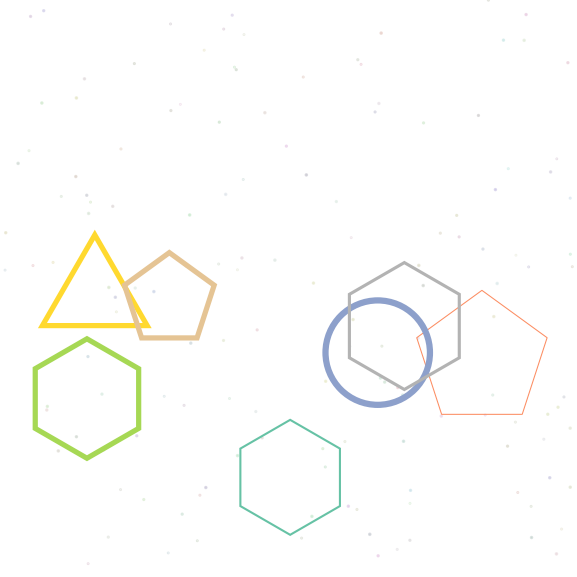[{"shape": "hexagon", "thickness": 1, "radius": 0.5, "center": [0.502, 0.173]}, {"shape": "pentagon", "thickness": 0.5, "radius": 0.59, "center": [0.834, 0.378]}, {"shape": "circle", "thickness": 3, "radius": 0.45, "center": [0.654, 0.389]}, {"shape": "hexagon", "thickness": 2.5, "radius": 0.52, "center": [0.151, 0.309]}, {"shape": "triangle", "thickness": 2.5, "radius": 0.52, "center": [0.164, 0.488]}, {"shape": "pentagon", "thickness": 2.5, "radius": 0.41, "center": [0.293, 0.48]}, {"shape": "hexagon", "thickness": 1.5, "radius": 0.55, "center": [0.7, 0.435]}]